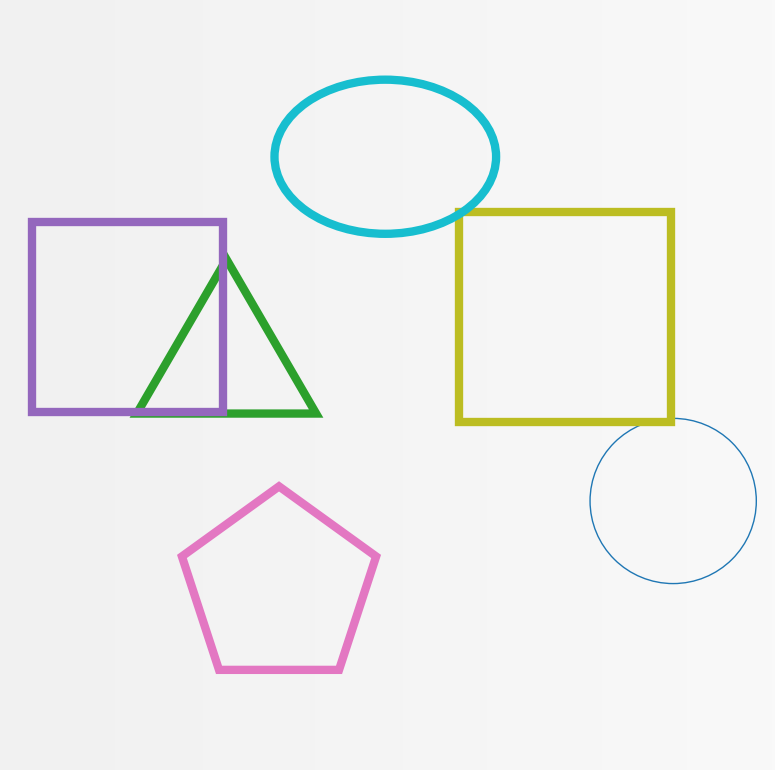[{"shape": "circle", "thickness": 0.5, "radius": 0.54, "center": [0.869, 0.349]}, {"shape": "triangle", "thickness": 3, "radius": 0.67, "center": [0.292, 0.53]}, {"shape": "square", "thickness": 3, "radius": 0.62, "center": [0.165, 0.588]}, {"shape": "pentagon", "thickness": 3, "radius": 0.66, "center": [0.36, 0.237]}, {"shape": "square", "thickness": 3, "radius": 0.68, "center": [0.729, 0.589]}, {"shape": "oval", "thickness": 3, "radius": 0.71, "center": [0.497, 0.796]}]